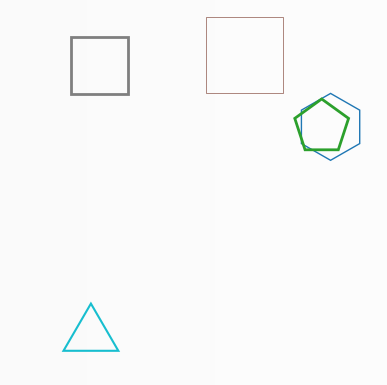[{"shape": "hexagon", "thickness": 1, "radius": 0.43, "center": [0.853, 0.67]}, {"shape": "pentagon", "thickness": 2, "radius": 0.36, "center": [0.83, 0.67]}, {"shape": "square", "thickness": 0.5, "radius": 0.5, "center": [0.632, 0.857]}, {"shape": "square", "thickness": 2, "radius": 0.37, "center": [0.257, 0.83]}, {"shape": "triangle", "thickness": 1.5, "radius": 0.41, "center": [0.235, 0.13]}]